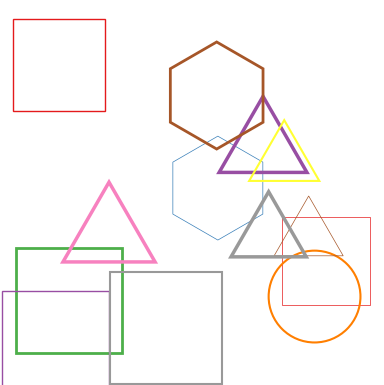[{"shape": "square", "thickness": 0.5, "radius": 0.57, "center": [0.847, 0.323]}, {"shape": "square", "thickness": 1, "radius": 0.6, "center": [0.154, 0.831]}, {"shape": "hexagon", "thickness": 0.5, "radius": 0.67, "center": [0.566, 0.511]}, {"shape": "square", "thickness": 2, "radius": 0.69, "center": [0.18, 0.219]}, {"shape": "square", "thickness": 1, "radius": 0.69, "center": [0.144, 0.106]}, {"shape": "triangle", "thickness": 2.5, "radius": 0.66, "center": [0.683, 0.618]}, {"shape": "circle", "thickness": 1.5, "radius": 0.6, "center": [0.817, 0.23]}, {"shape": "triangle", "thickness": 1.5, "radius": 0.53, "center": [0.738, 0.583]}, {"shape": "hexagon", "thickness": 2, "radius": 0.7, "center": [0.563, 0.752]}, {"shape": "triangle", "thickness": 0.5, "radius": 0.52, "center": [0.802, 0.387]}, {"shape": "triangle", "thickness": 2.5, "radius": 0.69, "center": [0.283, 0.389]}, {"shape": "triangle", "thickness": 2.5, "radius": 0.56, "center": [0.698, 0.389]}, {"shape": "square", "thickness": 1.5, "radius": 0.73, "center": [0.431, 0.148]}]